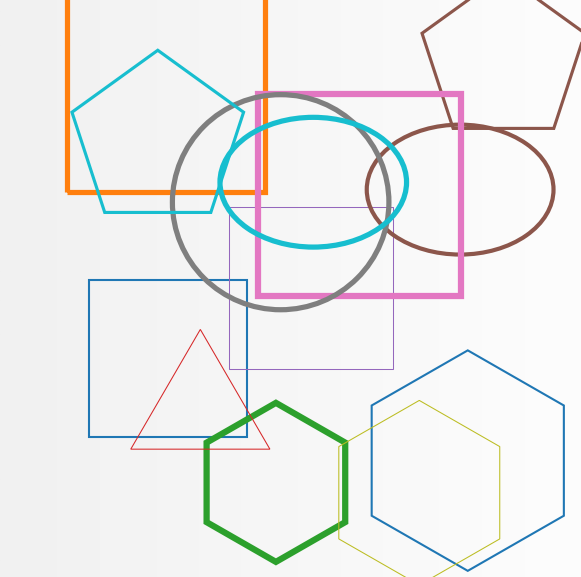[{"shape": "hexagon", "thickness": 1, "radius": 0.95, "center": [0.805, 0.202]}, {"shape": "square", "thickness": 1, "radius": 0.68, "center": [0.289, 0.379]}, {"shape": "square", "thickness": 2.5, "radius": 0.85, "center": [0.286, 0.836]}, {"shape": "hexagon", "thickness": 3, "radius": 0.69, "center": [0.475, 0.164]}, {"shape": "triangle", "thickness": 0.5, "radius": 0.69, "center": [0.345, 0.29]}, {"shape": "square", "thickness": 0.5, "radius": 0.7, "center": [0.535, 0.5]}, {"shape": "oval", "thickness": 2, "radius": 0.8, "center": [0.792, 0.671]}, {"shape": "pentagon", "thickness": 1.5, "radius": 0.74, "center": [0.866, 0.896]}, {"shape": "square", "thickness": 3, "radius": 0.87, "center": [0.619, 0.662]}, {"shape": "circle", "thickness": 2.5, "radius": 0.93, "center": [0.483, 0.649]}, {"shape": "hexagon", "thickness": 0.5, "radius": 0.8, "center": [0.721, 0.146]}, {"shape": "pentagon", "thickness": 1.5, "radius": 0.78, "center": [0.271, 0.757]}, {"shape": "oval", "thickness": 2.5, "radius": 0.8, "center": [0.539, 0.684]}]